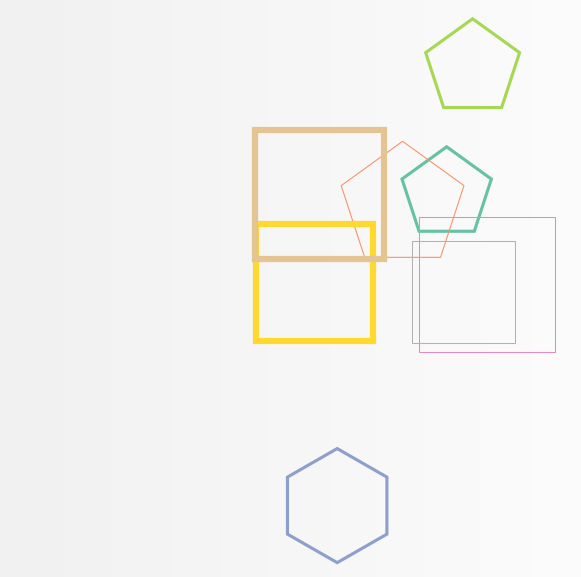[{"shape": "pentagon", "thickness": 1.5, "radius": 0.4, "center": [0.768, 0.664]}, {"shape": "pentagon", "thickness": 0.5, "radius": 0.56, "center": [0.693, 0.643]}, {"shape": "hexagon", "thickness": 1.5, "radius": 0.49, "center": [0.58, 0.124]}, {"shape": "square", "thickness": 0.5, "radius": 0.58, "center": [0.838, 0.506]}, {"shape": "pentagon", "thickness": 1.5, "radius": 0.42, "center": [0.813, 0.882]}, {"shape": "square", "thickness": 3, "radius": 0.51, "center": [0.541, 0.51]}, {"shape": "square", "thickness": 3, "radius": 0.56, "center": [0.55, 0.663]}, {"shape": "square", "thickness": 0.5, "radius": 0.44, "center": [0.798, 0.493]}]